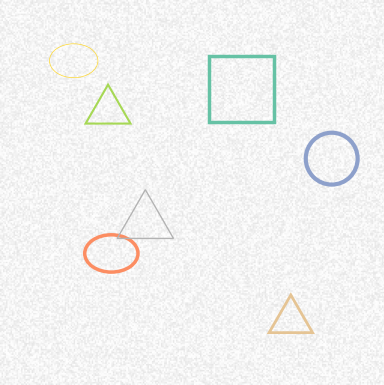[{"shape": "square", "thickness": 2.5, "radius": 0.43, "center": [0.628, 0.77]}, {"shape": "oval", "thickness": 2.5, "radius": 0.35, "center": [0.289, 0.342]}, {"shape": "circle", "thickness": 3, "radius": 0.34, "center": [0.862, 0.588]}, {"shape": "triangle", "thickness": 1.5, "radius": 0.34, "center": [0.281, 0.713]}, {"shape": "oval", "thickness": 0.5, "radius": 0.31, "center": [0.191, 0.842]}, {"shape": "triangle", "thickness": 2, "radius": 0.33, "center": [0.755, 0.169]}, {"shape": "triangle", "thickness": 1, "radius": 0.42, "center": [0.378, 0.423]}]